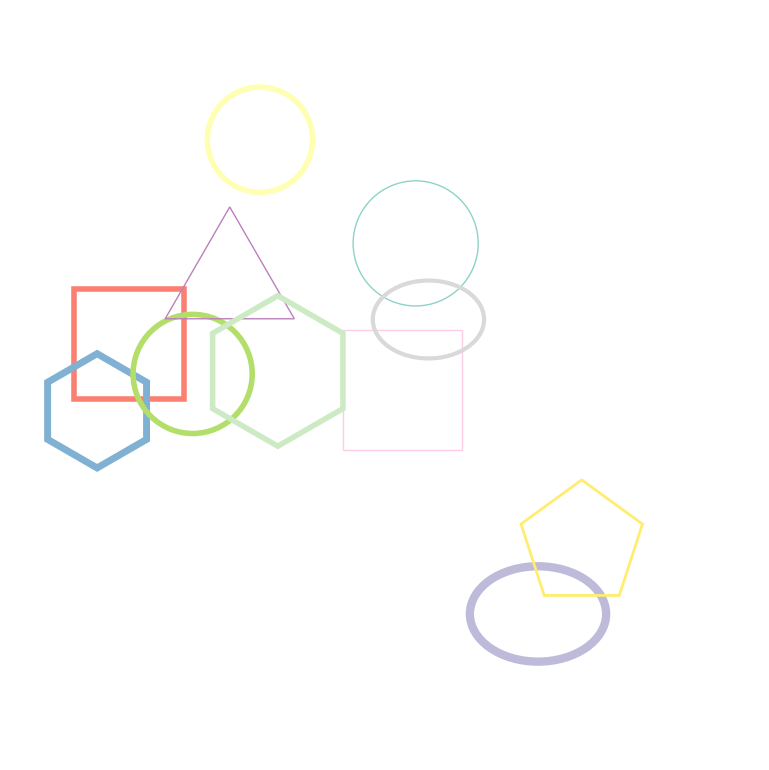[{"shape": "circle", "thickness": 0.5, "radius": 0.41, "center": [0.54, 0.684]}, {"shape": "circle", "thickness": 2, "radius": 0.34, "center": [0.338, 0.819]}, {"shape": "oval", "thickness": 3, "radius": 0.44, "center": [0.699, 0.203]}, {"shape": "square", "thickness": 2, "radius": 0.36, "center": [0.167, 0.553]}, {"shape": "hexagon", "thickness": 2.5, "radius": 0.37, "center": [0.126, 0.466]}, {"shape": "circle", "thickness": 2, "radius": 0.39, "center": [0.25, 0.514]}, {"shape": "square", "thickness": 0.5, "radius": 0.39, "center": [0.523, 0.494]}, {"shape": "oval", "thickness": 1.5, "radius": 0.36, "center": [0.556, 0.585]}, {"shape": "triangle", "thickness": 0.5, "radius": 0.48, "center": [0.298, 0.634]}, {"shape": "hexagon", "thickness": 2, "radius": 0.49, "center": [0.361, 0.518]}, {"shape": "pentagon", "thickness": 1, "radius": 0.41, "center": [0.756, 0.294]}]